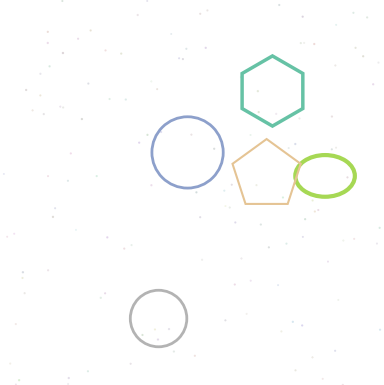[{"shape": "hexagon", "thickness": 2.5, "radius": 0.46, "center": [0.708, 0.764]}, {"shape": "circle", "thickness": 2, "radius": 0.46, "center": [0.487, 0.604]}, {"shape": "oval", "thickness": 3, "radius": 0.39, "center": [0.844, 0.543]}, {"shape": "pentagon", "thickness": 1.5, "radius": 0.47, "center": [0.692, 0.546]}, {"shape": "circle", "thickness": 2, "radius": 0.37, "center": [0.412, 0.173]}]